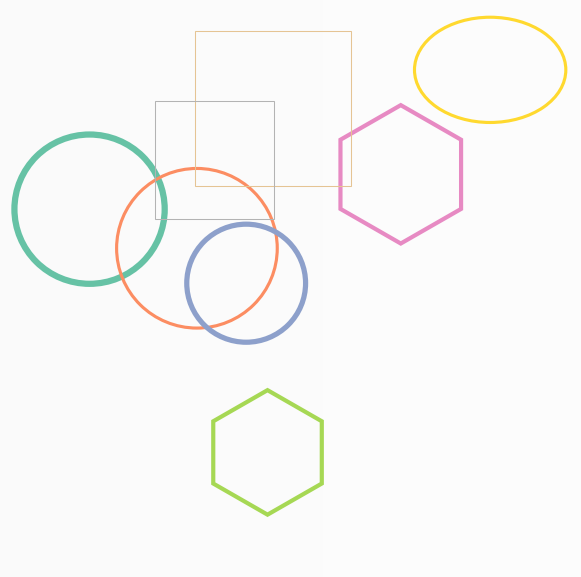[{"shape": "circle", "thickness": 3, "radius": 0.65, "center": [0.154, 0.637]}, {"shape": "circle", "thickness": 1.5, "radius": 0.69, "center": [0.339, 0.569]}, {"shape": "circle", "thickness": 2.5, "radius": 0.51, "center": [0.424, 0.509]}, {"shape": "hexagon", "thickness": 2, "radius": 0.6, "center": [0.689, 0.697]}, {"shape": "hexagon", "thickness": 2, "radius": 0.54, "center": [0.46, 0.216]}, {"shape": "oval", "thickness": 1.5, "radius": 0.65, "center": [0.843, 0.878]}, {"shape": "square", "thickness": 0.5, "radius": 0.67, "center": [0.47, 0.811]}, {"shape": "square", "thickness": 0.5, "radius": 0.51, "center": [0.37, 0.722]}]